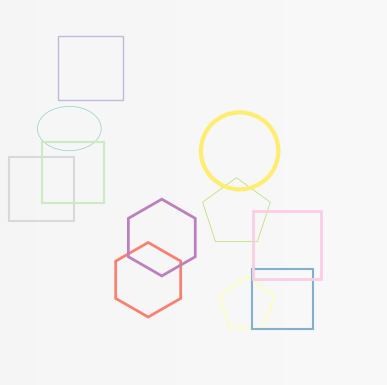[{"shape": "oval", "thickness": 0.5, "radius": 0.41, "center": [0.179, 0.666]}, {"shape": "pentagon", "thickness": 1, "radius": 0.37, "center": [0.637, 0.208]}, {"shape": "square", "thickness": 1, "radius": 0.42, "center": [0.234, 0.823]}, {"shape": "hexagon", "thickness": 2, "radius": 0.48, "center": [0.382, 0.273]}, {"shape": "square", "thickness": 1.5, "radius": 0.39, "center": [0.73, 0.223]}, {"shape": "pentagon", "thickness": 0.5, "radius": 0.46, "center": [0.61, 0.447]}, {"shape": "square", "thickness": 2, "radius": 0.44, "center": [0.74, 0.363]}, {"shape": "square", "thickness": 1.5, "radius": 0.42, "center": [0.108, 0.509]}, {"shape": "hexagon", "thickness": 2, "radius": 0.5, "center": [0.418, 0.383]}, {"shape": "square", "thickness": 1.5, "radius": 0.4, "center": [0.188, 0.552]}, {"shape": "circle", "thickness": 3, "radius": 0.5, "center": [0.618, 0.608]}]